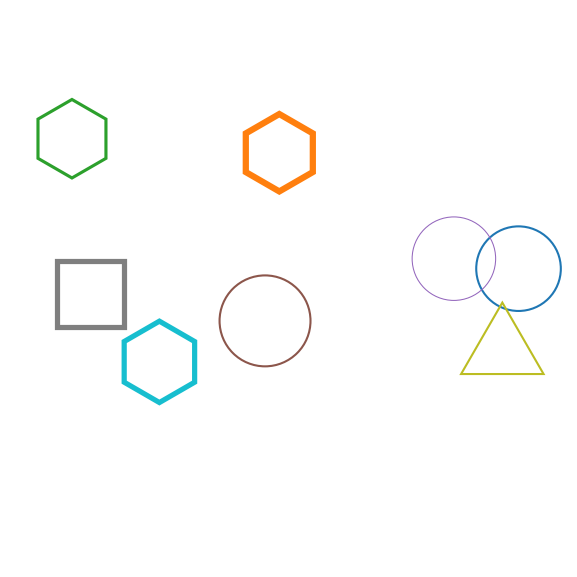[{"shape": "circle", "thickness": 1, "radius": 0.37, "center": [0.898, 0.534]}, {"shape": "hexagon", "thickness": 3, "radius": 0.34, "center": [0.484, 0.735]}, {"shape": "hexagon", "thickness": 1.5, "radius": 0.34, "center": [0.125, 0.759]}, {"shape": "circle", "thickness": 0.5, "radius": 0.36, "center": [0.786, 0.551]}, {"shape": "circle", "thickness": 1, "radius": 0.39, "center": [0.459, 0.444]}, {"shape": "square", "thickness": 2.5, "radius": 0.29, "center": [0.156, 0.49]}, {"shape": "triangle", "thickness": 1, "radius": 0.41, "center": [0.87, 0.393]}, {"shape": "hexagon", "thickness": 2.5, "radius": 0.35, "center": [0.276, 0.373]}]